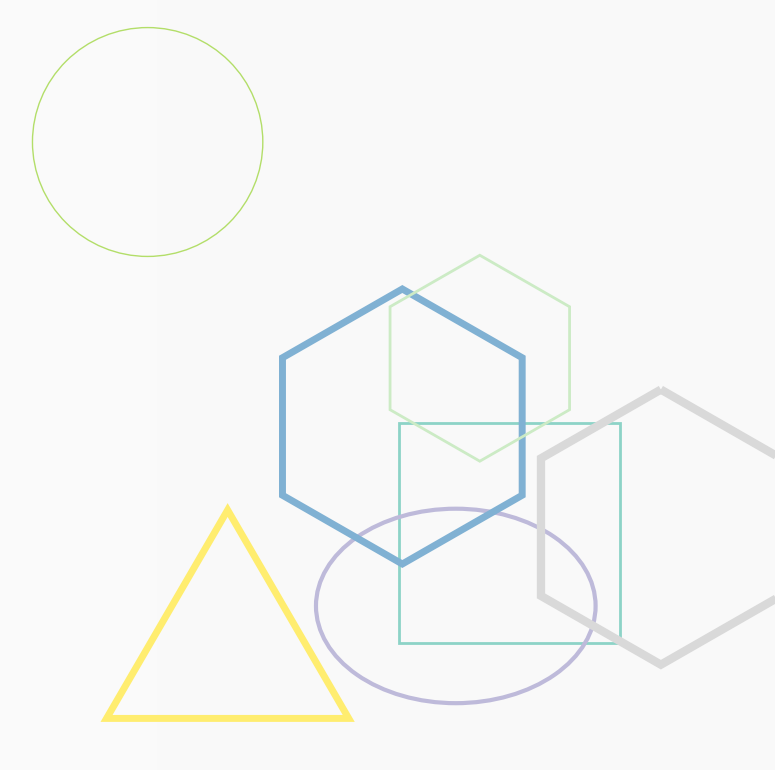[{"shape": "square", "thickness": 1, "radius": 0.72, "center": [0.658, 0.308]}, {"shape": "oval", "thickness": 1.5, "radius": 0.9, "center": [0.588, 0.213]}, {"shape": "hexagon", "thickness": 2.5, "radius": 0.89, "center": [0.519, 0.446]}, {"shape": "circle", "thickness": 0.5, "radius": 0.74, "center": [0.191, 0.816]}, {"shape": "hexagon", "thickness": 3, "radius": 0.89, "center": [0.853, 0.315]}, {"shape": "hexagon", "thickness": 1, "radius": 0.67, "center": [0.619, 0.535]}, {"shape": "triangle", "thickness": 2.5, "radius": 0.9, "center": [0.294, 0.157]}]